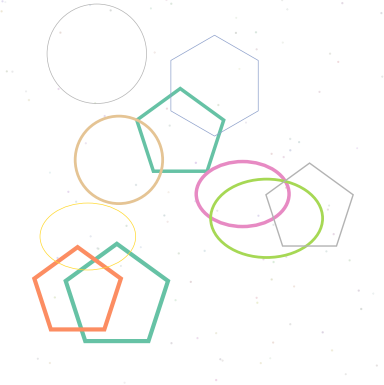[{"shape": "pentagon", "thickness": 3, "radius": 0.7, "center": [0.303, 0.227]}, {"shape": "pentagon", "thickness": 2.5, "radius": 0.59, "center": [0.468, 0.651]}, {"shape": "pentagon", "thickness": 3, "radius": 0.59, "center": [0.202, 0.24]}, {"shape": "hexagon", "thickness": 0.5, "radius": 0.66, "center": [0.557, 0.778]}, {"shape": "oval", "thickness": 2.5, "radius": 0.6, "center": [0.63, 0.496]}, {"shape": "oval", "thickness": 2, "radius": 0.73, "center": [0.693, 0.433]}, {"shape": "oval", "thickness": 0.5, "radius": 0.62, "center": [0.228, 0.386]}, {"shape": "circle", "thickness": 2, "radius": 0.57, "center": [0.309, 0.585]}, {"shape": "circle", "thickness": 0.5, "radius": 0.65, "center": [0.251, 0.86]}, {"shape": "pentagon", "thickness": 1, "radius": 0.6, "center": [0.804, 0.457]}]